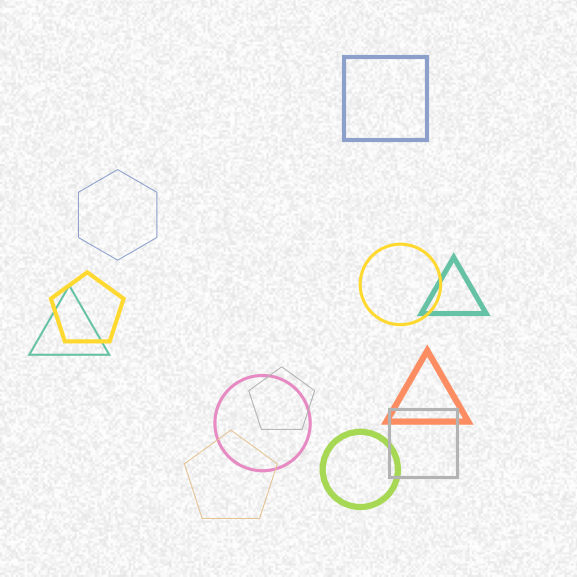[{"shape": "triangle", "thickness": 2.5, "radius": 0.32, "center": [0.786, 0.489]}, {"shape": "triangle", "thickness": 1, "radius": 0.4, "center": [0.12, 0.425]}, {"shape": "triangle", "thickness": 3, "radius": 0.41, "center": [0.74, 0.31]}, {"shape": "square", "thickness": 2, "radius": 0.36, "center": [0.667, 0.829]}, {"shape": "hexagon", "thickness": 0.5, "radius": 0.39, "center": [0.204, 0.627]}, {"shape": "circle", "thickness": 1.5, "radius": 0.41, "center": [0.455, 0.266]}, {"shape": "circle", "thickness": 3, "radius": 0.33, "center": [0.624, 0.186]}, {"shape": "pentagon", "thickness": 2, "radius": 0.33, "center": [0.151, 0.462]}, {"shape": "circle", "thickness": 1.5, "radius": 0.35, "center": [0.693, 0.507]}, {"shape": "pentagon", "thickness": 0.5, "radius": 0.42, "center": [0.4, 0.17]}, {"shape": "pentagon", "thickness": 0.5, "radius": 0.3, "center": [0.488, 0.304]}, {"shape": "square", "thickness": 1.5, "radius": 0.29, "center": [0.732, 0.232]}]